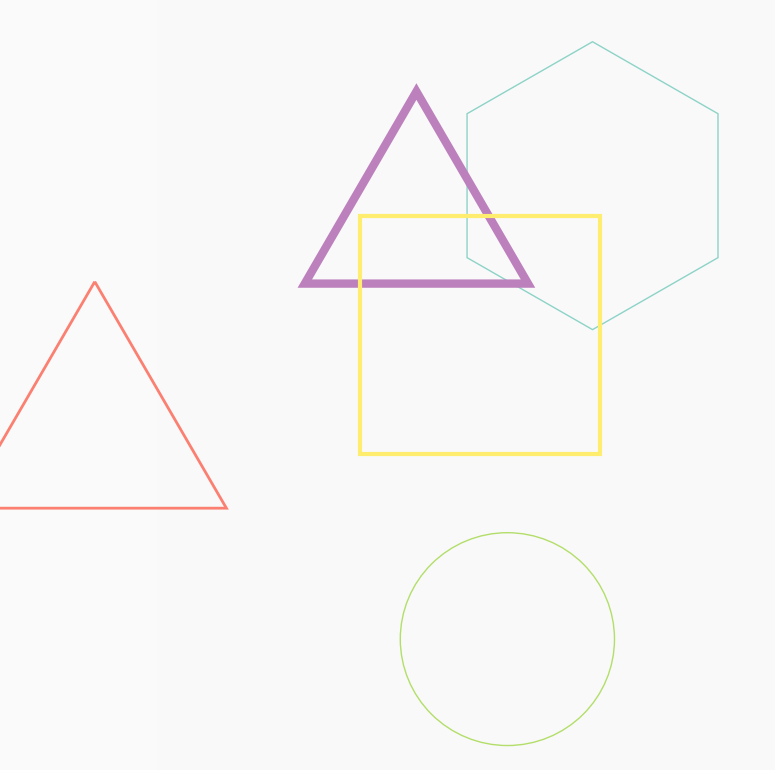[{"shape": "hexagon", "thickness": 0.5, "radius": 0.93, "center": [0.765, 0.759]}, {"shape": "triangle", "thickness": 1, "radius": 0.98, "center": [0.122, 0.438]}, {"shape": "circle", "thickness": 0.5, "radius": 0.69, "center": [0.655, 0.17]}, {"shape": "triangle", "thickness": 3, "radius": 0.83, "center": [0.537, 0.715]}, {"shape": "square", "thickness": 1.5, "radius": 0.77, "center": [0.619, 0.565]}]